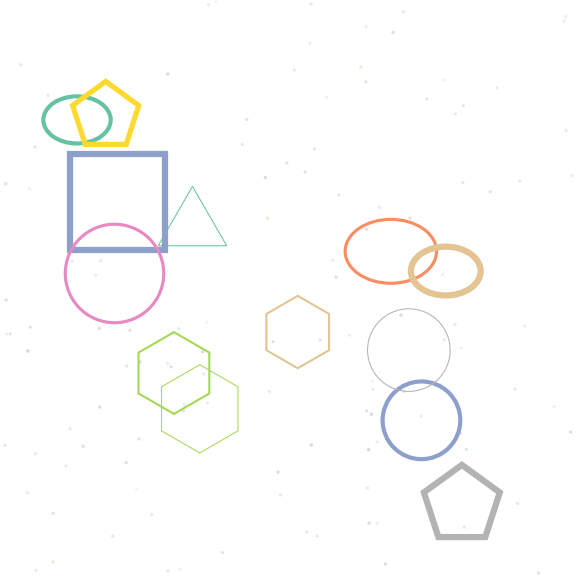[{"shape": "triangle", "thickness": 0.5, "radius": 0.34, "center": [0.333, 0.608]}, {"shape": "oval", "thickness": 2, "radius": 0.29, "center": [0.133, 0.791]}, {"shape": "oval", "thickness": 1.5, "radius": 0.4, "center": [0.677, 0.564]}, {"shape": "square", "thickness": 3, "radius": 0.41, "center": [0.203, 0.649]}, {"shape": "circle", "thickness": 2, "radius": 0.34, "center": [0.73, 0.271]}, {"shape": "circle", "thickness": 1.5, "radius": 0.43, "center": [0.198, 0.526]}, {"shape": "hexagon", "thickness": 1, "radius": 0.35, "center": [0.301, 0.353]}, {"shape": "hexagon", "thickness": 0.5, "radius": 0.38, "center": [0.346, 0.291]}, {"shape": "pentagon", "thickness": 2.5, "radius": 0.3, "center": [0.183, 0.798]}, {"shape": "hexagon", "thickness": 1, "radius": 0.31, "center": [0.516, 0.424]}, {"shape": "oval", "thickness": 3, "radius": 0.3, "center": [0.772, 0.53]}, {"shape": "circle", "thickness": 0.5, "radius": 0.36, "center": [0.708, 0.393]}, {"shape": "pentagon", "thickness": 3, "radius": 0.35, "center": [0.8, 0.125]}]